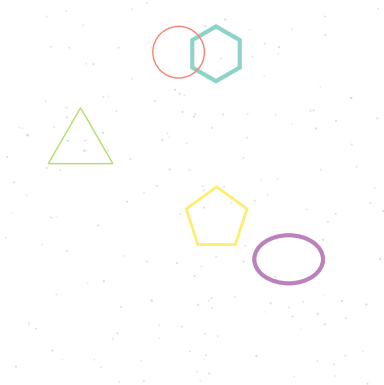[{"shape": "hexagon", "thickness": 3, "radius": 0.36, "center": [0.561, 0.86]}, {"shape": "circle", "thickness": 1, "radius": 0.34, "center": [0.464, 0.864]}, {"shape": "triangle", "thickness": 1, "radius": 0.48, "center": [0.209, 0.623]}, {"shape": "oval", "thickness": 3, "radius": 0.45, "center": [0.75, 0.327]}, {"shape": "pentagon", "thickness": 2, "radius": 0.41, "center": [0.563, 0.432]}]